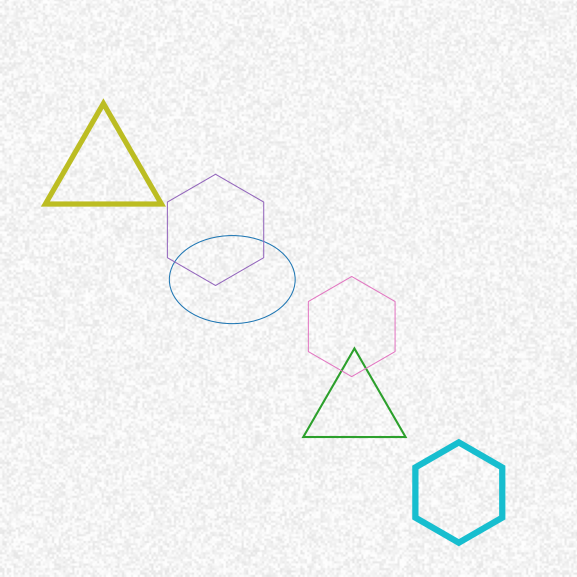[{"shape": "oval", "thickness": 0.5, "radius": 0.54, "center": [0.402, 0.515]}, {"shape": "triangle", "thickness": 1, "radius": 0.51, "center": [0.614, 0.294]}, {"shape": "hexagon", "thickness": 0.5, "radius": 0.48, "center": [0.373, 0.601]}, {"shape": "hexagon", "thickness": 0.5, "radius": 0.43, "center": [0.609, 0.434]}, {"shape": "triangle", "thickness": 2.5, "radius": 0.58, "center": [0.179, 0.704]}, {"shape": "hexagon", "thickness": 3, "radius": 0.43, "center": [0.794, 0.146]}]